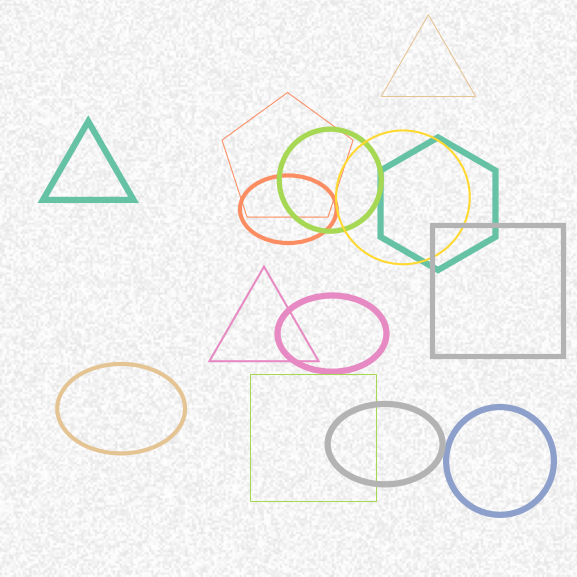[{"shape": "hexagon", "thickness": 3, "radius": 0.57, "center": [0.758, 0.646]}, {"shape": "triangle", "thickness": 3, "radius": 0.45, "center": [0.153, 0.698]}, {"shape": "pentagon", "thickness": 0.5, "radius": 0.6, "center": [0.498, 0.72]}, {"shape": "oval", "thickness": 2, "radius": 0.42, "center": [0.499, 0.637]}, {"shape": "circle", "thickness": 3, "radius": 0.47, "center": [0.866, 0.201]}, {"shape": "triangle", "thickness": 1, "radius": 0.55, "center": [0.457, 0.428]}, {"shape": "oval", "thickness": 3, "radius": 0.47, "center": [0.575, 0.421]}, {"shape": "square", "thickness": 0.5, "radius": 0.55, "center": [0.542, 0.242]}, {"shape": "circle", "thickness": 2.5, "radius": 0.44, "center": [0.572, 0.687]}, {"shape": "circle", "thickness": 1, "radius": 0.58, "center": [0.698, 0.657]}, {"shape": "oval", "thickness": 2, "radius": 0.55, "center": [0.21, 0.291]}, {"shape": "triangle", "thickness": 0.5, "radius": 0.47, "center": [0.742, 0.879]}, {"shape": "square", "thickness": 2.5, "radius": 0.57, "center": [0.861, 0.496]}, {"shape": "oval", "thickness": 3, "radius": 0.5, "center": [0.667, 0.23]}]